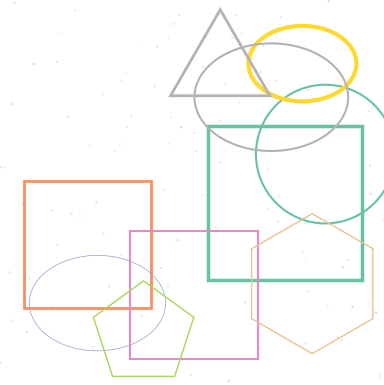[{"shape": "square", "thickness": 2.5, "radius": 1.0, "center": [0.741, 0.472]}, {"shape": "circle", "thickness": 1.5, "radius": 0.9, "center": [0.845, 0.6]}, {"shape": "square", "thickness": 2, "radius": 0.83, "center": [0.227, 0.365]}, {"shape": "oval", "thickness": 0.5, "radius": 0.89, "center": [0.253, 0.213]}, {"shape": "square", "thickness": 1.5, "radius": 0.83, "center": [0.503, 0.234]}, {"shape": "pentagon", "thickness": 1, "radius": 0.69, "center": [0.373, 0.133]}, {"shape": "oval", "thickness": 3, "radius": 0.7, "center": [0.785, 0.835]}, {"shape": "hexagon", "thickness": 1, "radius": 0.91, "center": [0.811, 0.263]}, {"shape": "oval", "thickness": 1.5, "radius": 1.0, "center": [0.705, 0.748]}, {"shape": "triangle", "thickness": 2, "radius": 0.75, "center": [0.572, 0.826]}]